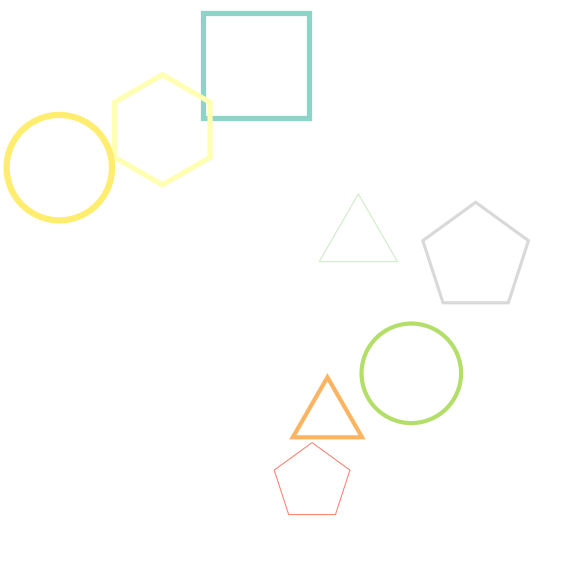[{"shape": "square", "thickness": 2.5, "radius": 0.46, "center": [0.443, 0.886]}, {"shape": "hexagon", "thickness": 2.5, "radius": 0.48, "center": [0.281, 0.774]}, {"shape": "pentagon", "thickness": 0.5, "radius": 0.34, "center": [0.54, 0.164]}, {"shape": "triangle", "thickness": 2, "radius": 0.35, "center": [0.567, 0.277]}, {"shape": "circle", "thickness": 2, "radius": 0.43, "center": [0.712, 0.353]}, {"shape": "pentagon", "thickness": 1.5, "radius": 0.48, "center": [0.824, 0.553]}, {"shape": "triangle", "thickness": 0.5, "radius": 0.39, "center": [0.621, 0.585]}, {"shape": "circle", "thickness": 3, "radius": 0.46, "center": [0.103, 0.709]}]